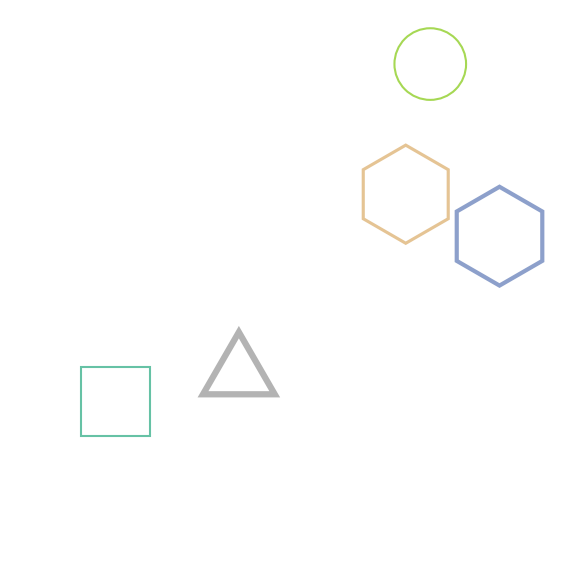[{"shape": "square", "thickness": 1, "radius": 0.3, "center": [0.2, 0.304]}, {"shape": "hexagon", "thickness": 2, "radius": 0.43, "center": [0.865, 0.59]}, {"shape": "circle", "thickness": 1, "radius": 0.31, "center": [0.745, 0.888]}, {"shape": "hexagon", "thickness": 1.5, "radius": 0.42, "center": [0.703, 0.663]}, {"shape": "triangle", "thickness": 3, "radius": 0.36, "center": [0.414, 0.352]}]